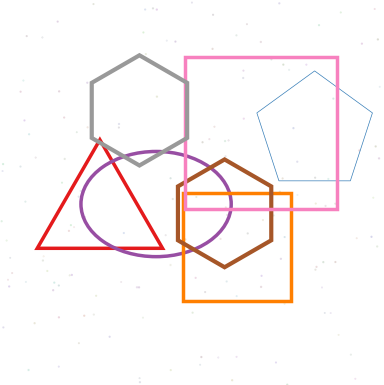[{"shape": "triangle", "thickness": 2.5, "radius": 0.94, "center": [0.259, 0.449]}, {"shape": "pentagon", "thickness": 0.5, "radius": 0.79, "center": [0.817, 0.658]}, {"shape": "oval", "thickness": 2.5, "radius": 0.98, "center": [0.405, 0.47]}, {"shape": "square", "thickness": 2.5, "radius": 0.7, "center": [0.615, 0.358]}, {"shape": "hexagon", "thickness": 3, "radius": 0.7, "center": [0.583, 0.446]}, {"shape": "square", "thickness": 2.5, "radius": 0.99, "center": [0.678, 0.653]}, {"shape": "hexagon", "thickness": 3, "radius": 0.72, "center": [0.362, 0.713]}]